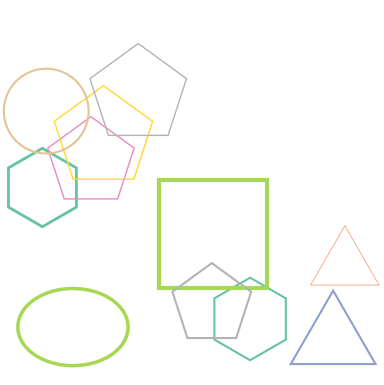[{"shape": "hexagon", "thickness": 1.5, "radius": 0.54, "center": [0.65, 0.172]}, {"shape": "hexagon", "thickness": 2, "radius": 0.51, "center": [0.11, 0.513]}, {"shape": "triangle", "thickness": 0.5, "radius": 0.51, "center": [0.896, 0.311]}, {"shape": "triangle", "thickness": 1.5, "radius": 0.64, "center": [0.865, 0.118]}, {"shape": "pentagon", "thickness": 1, "radius": 0.59, "center": [0.236, 0.579]}, {"shape": "oval", "thickness": 2.5, "radius": 0.72, "center": [0.19, 0.15]}, {"shape": "square", "thickness": 3, "radius": 0.7, "center": [0.553, 0.392]}, {"shape": "pentagon", "thickness": 1, "radius": 0.67, "center": [0.269, 0.643]}, {"shape": "circle", "thickness": 1.5, "radius": 0.55, "center": [0.12, 0.711]}, {"shape": "pentagon", "thickness": 1.5, "radius": 0.54, "center": [0.55, 0.209]}, {"shape": "pentagon", "thickness": 1, "radius": 0.66, "center": [0.359, 0.755]}]